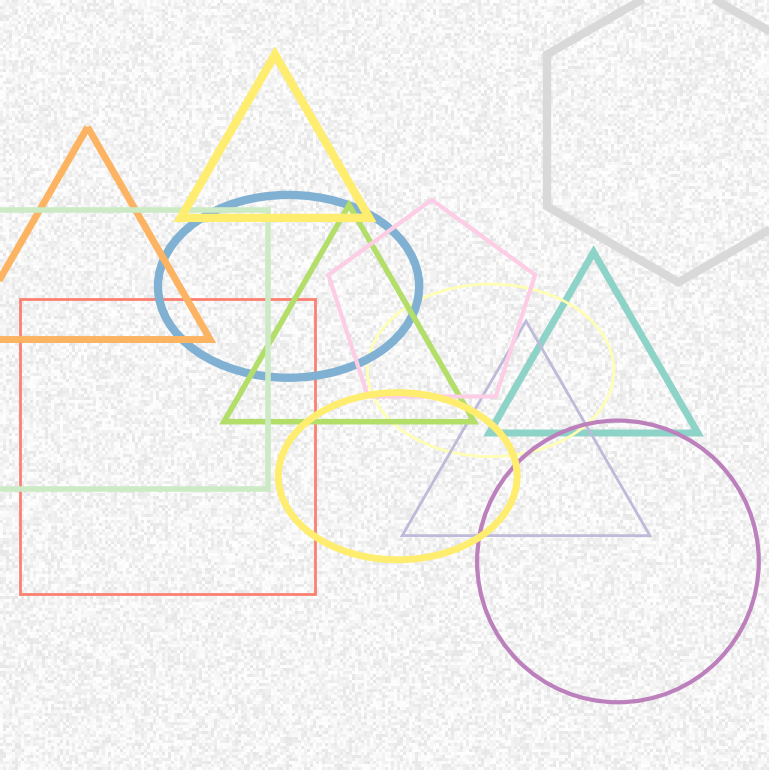[{"shape": "triangle", "thickness": 2.5, "radius": 0.78, "center": [0.771, 0.516]}, {"shape": "oval", "thickness": 1, "radius": 0.8, "center": [0.637, 0.519]}, {"shape": "triangle", "thickness": 1, "radius": 0.93, "center": [0.683, 0.397]}, {"shape": "square", "thickness": 1, "radius": 0.96, "center": [0.218, 0.42]}, {"shape": "oval", "thickness": 3, "radius": 0.85, "center": [0.375, 0.628]}, {"shape": "triangle", "thickness": 2.5, "radius": 0.92, "center": [0.114, 0.651]}, {"shape": "triangle", "thickness": 2, "radius": 0.94, "center": [0.453, 0.546]}, {"shape": "pentagon", "thickness": 1.5, "radius": 0.71, "center": [0.561, 0.599]}, {"shape": "hexagon", "thickness": 3, "radius": 0.99, "center": [0.881, 0.831]}, {"shape": "circle", "thickness": 1.5, "radius": 0.91, "center": [0.803, 0.271]}, {"shape": "square", "thickness": 2, "radius": 0.91, "center": [0.166, 0.546]}, {"shape": "triangle", "thickness": 3, "radius": 0.71, "center": [0.357, 0.788]}, {"shape": "oval", "thickness": 2.5, "radius": 0.78, "center": [0.517, 0.382]}]